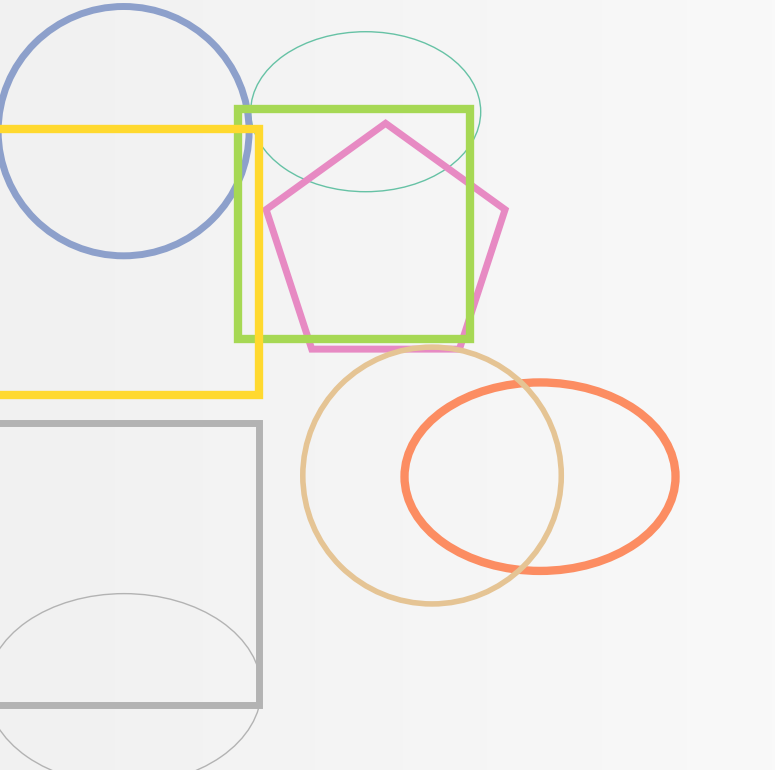[{"shape": "oval", "thickness": 0.5, "radius": 0.74, "center": [0.472, 0.855]}, {"shape": "oval", "thickness": 3, "radius": 0.87, "center": [0.697, 0.381]}, {"shape": "circle", "thickness": 2.5, "radius": 0.81, "center": [0.16, 0.83]}, {"shape": "pentagon", "thickness": 2.5, "radius": 0.81, "center": [0.498, 0.678]}, {"shape": "square", "thickness": 3, "radius": 0.75, "center": [0.457, 0.709]}, {"shape": "square", "thickness": 3, "radius": 0.86, "center": [0.161, 0.66]}, {"shape": "circle", "thickness": 2, "radius": 0.83, "center": [0.557, 0.382]}, {"shape": "oval", "thickness": 0.5, "radius": 0.89, "center": [0.16, 0.105]}, {"shape": "square", "thickness": 2.5, "radius": 0.92, "center": [0.151, 0.267]}]